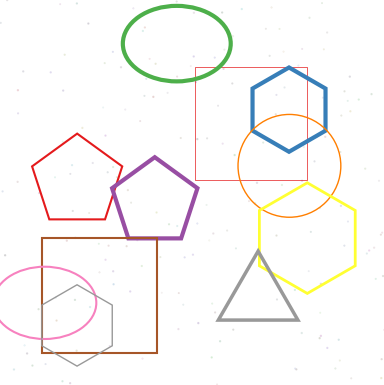[{"shape": "square", "thickness": 0.5, "radius": 0.73, "center": [0.652, 0.679]}, {"shape": "pentagon", "thickness": 1.5, "radius": 0.62, "center": [0.2, 0.53]}, {"shape": "hexagon", "thickness": 3, "radius": 0.55, "center": [0.751, 0.715]}, {"shape": "oval", "thickness": 3, "radius": 0.7, "center": [0.459, 0.887]}, {"shape": "pentagon", "thickness": 3, "radius": 0.58, "center": [0.402, 0.475]}, {"shape": "circle", "thickness": 1, "radius": 0.67, "center": [0.752, 0.569]}, {"shape": "hexagon", "thickness": 2, "radius": 0.72, "center": [0.798, 0.382]}, {"shape": "square", "thickness": 1.5, "radius": 0.75, "center": [0.259, 0.232]}, {"shape": "oval", "thickness": 1.5, "radius": 0.67, "center": [0.116, 0.213]}, {"shape": "triangle", "thickness": 2.5, "radius": 0.6, "center": [0.67, 0.228]}, {"shape": "hexagon", "thickness": 1, "radius": 0.53, "center": [0.2, 0.155]}]